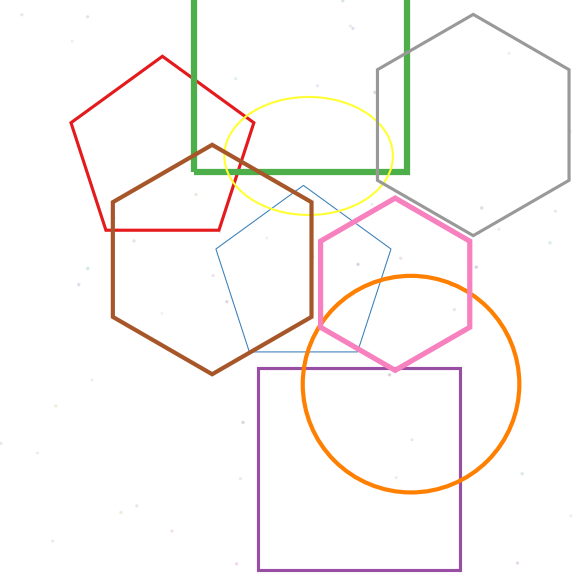[{"shape": "pentagon", "thickness": 1.5, "radius": 0.83, "center": [0.281, 0.735]}, {"shape": "pentagon", "thickness": 0.5, "radius": 0.8, "center": [0.525, 0.519]}, {"shape": "square", "thickness": 3, "radius": 0.92, "center": [0.52, 0.887]}, {"shape": "square", "thickness": 1.5, "radius": 0.87, "center": [0.621, 0.187]}, {"shape": "circle", "thickness": 2, "radius": 0.94, "center": [0.712, 0.334]}, {"shape": "oval", "thickness": 1, "radius": 0.73, "center": [0.534, 0.729]}, {"shape": "hexagon", "thickness": 2, "radius": 0.99, "center": [0.367, 0.55]}, {"shape": "hexagon", "thickness": 2.5, "radius": 0.75, "center": [0.684, 0.507]}, {"shape": "hexagon", "thickness": 1.5, "radius": 0.96, "center": [0.819, 0.783]}]